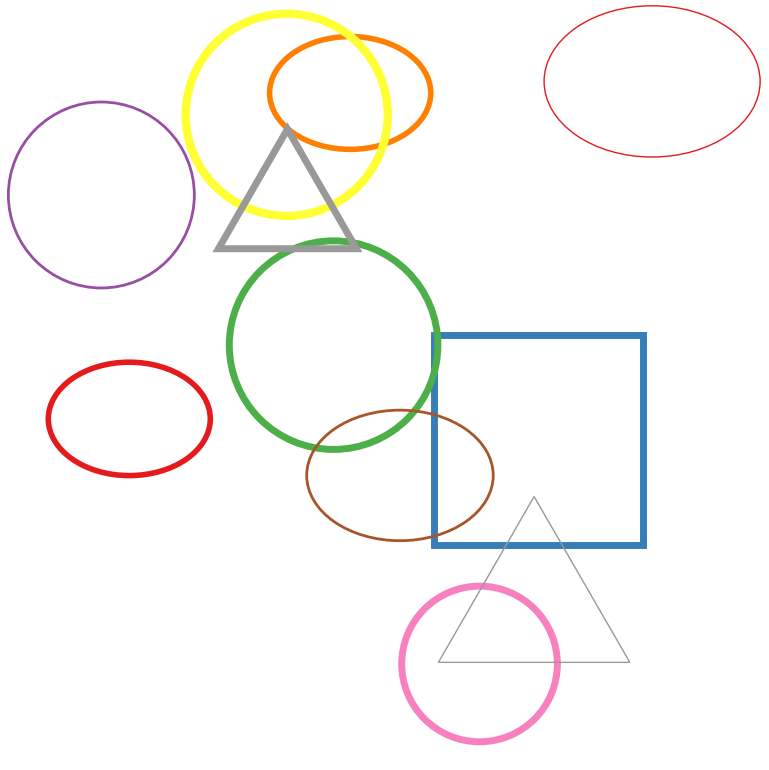[{"shape": "oval", "thickness": 2, "radius": 0.53, "center": [0.168, 0.456]}, {"shape": "oval", "thickness": 0.5, "radius": 0.7, "center": [0.847, 0.894]}, {"shape": "square", "thickness": 2.5, "radius": 0.68, "center": [0.699, 0.429]}, {"shape": "circle", "thickness": 2.5, "radius": 0.68, "center": [0.433, 0.552]}, {"shape": "circle", "thickness": 1, "radius": 0.6, "center": [0.132, 0.747]}, {"shape": "oval", "thickness": 2, "radius": 0.52, "center": [0.455, 0.879]}, {"shape": "circle", "thickness": 3, "radius": 0.66, "center": [0.372, 0.851]}, {"shape": "oval", "thickness": 1, "radius": 0.61, "center": [0.519, 0.383]}, {"shape": "circle", "thickness": 2.5, "radius": 0.51, "center": [0.623, 0.138]}, {"shape": "triangle", "thickness": 0.5, "radius": 0.72, "center": [0.694, 0.212]}, {"shape": "triangle", "thickness": 2.5, "radius": 0.52, "center": [0.373, 0.729]}]